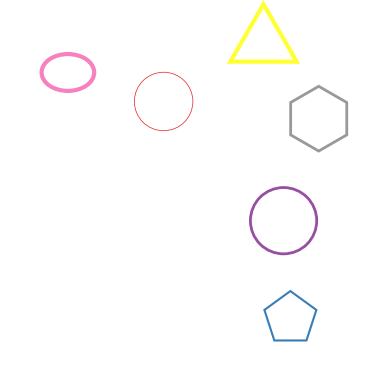[{"shape": "circle", "thickness": 0.5, "radius": 0.38, "center": [0.425, 0.736]}, {"shape": "pentagon", "thickness": 1.5, "radius": 0.35, "center": [0.754, 0.173]}, {"shape": "circle", "thickness": 2, "radius": 0.43, "center": [0.737, 0.427]}, {"shape": "triangle", "thickness": 3, "radius": 0.5, "center": [0.684, 0.89]}, {"shape": "oval", "thickness": 3, "radius": 0.34, "center": [0.176, 0.812]}, {"shape": "hexagon", "thickness": 2, "radius": 0.42, "center": [0.828, 0.692]}]